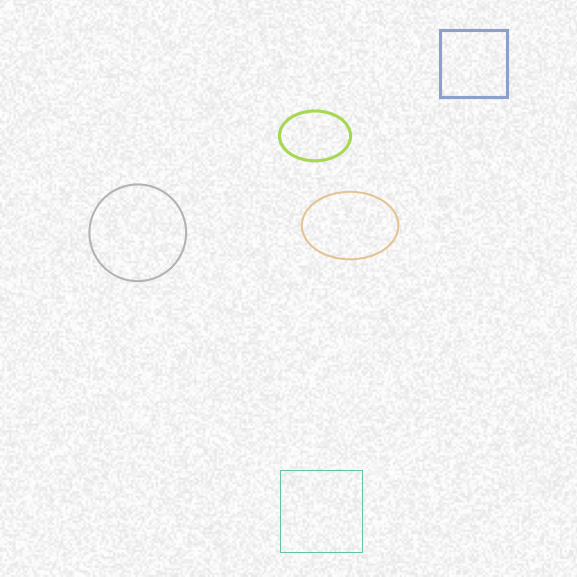[{"shape": "square", "thickness": 0.5, "radius": 0.36, "center": [0.556, 0.115]}, {"shape": "square", "thickness": 1.5, "radius": 0.29, "center": [0.821, 0.889]}, {"shape": "oval", "thickness": 1.5, "radius": 0.31, "center": [0.545, 0.764]}, {"shape": "oval", "thickness": 1, "radius": 0.42, "center": [0.606, 0.609]}, {"shape": "circle", "thickness": 1, "radius": 0.42, "center": [0.239, 0.596]}]